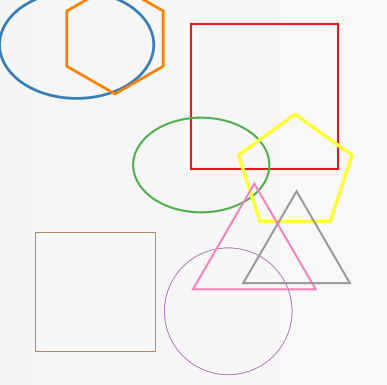[{"shape": "square", "thickness": 1.5, "radius": 0.95, "center": [0.683, 0.749]}, {"shape": "oval", "thickness": 2, "radius": 1.0, "center": [0.198, 0.884]}, {"shape": "oval", "thickness": 1.5, "radius": 0.88, "center": [0.519, 0.571]}, {"shape": "circle", "thickness": 0.5, "radius": 0.82, "center": [0.589, 0.191]}, {"shape": "hexagon", "thickness": 2, "radius": 0.72, "center": [0.297, 0.9]}, {"shape": "pentagon", "thickness": 2.5, "radius": 0.77, "center": [0.762, 0.549]}, {"shape": "square", "thickness": 0.5, "radius": 0.77, "center": [0.245, 0.243]}, {"shape": "triangle", "thickness": 1.5, "radius": 0.91, "center": [0.656, 0.34]}, {"shape": "triangle", "thickness": 1.5, "radius": 0.8, "center": [0.765, 0.344]}]